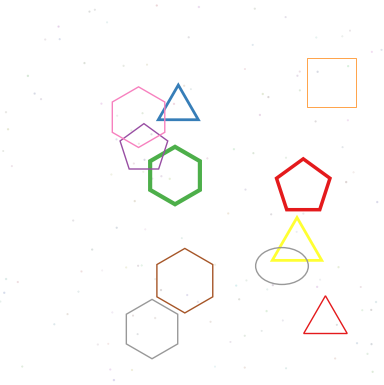[{"shape": "triangle", "thickness": 1, "radius": 0.33, "center": [0.845, 0.166]}, {"shape": "pentagon", "thickness": 2.5, "radius": 0.36, "center": [0.788, 0.514]}, {"shape": "triangle", "thickness": 2, "radius": 0.3, "center": [0.463, 0.719]}, {"shape": "hexagon", "thickness": 3, "radius": 0.37, "center": [0.455, 0.544]}, {"shape": "pentagon", "thickness": 1, "radius": 0.33, "center": [0.374, 0.614]}, {"shape": "square", "thickness": 0.5, "radius": 0.32, "center": [0.862, 0.786]}, {"shape": "triangle", "thickness": 2, "radius": 0.37, "center": [0.771, 0.361]}, {"shape": "hexagon", "thickness": 1, "radius": 0.42, "center": [0.48, 0.271]}, {"shape": "hexagon", "thickness": 1, "radius": 0.39, "center": [0.36, 0.696]}, {"shape": "hexagon", "thickness": 1, "radius": 0.39, "center": [0.395, 0.145]}, {"shape": "oval", "thickness": 1, "radius": 0.34, "center": [0.732, 0.309]}]